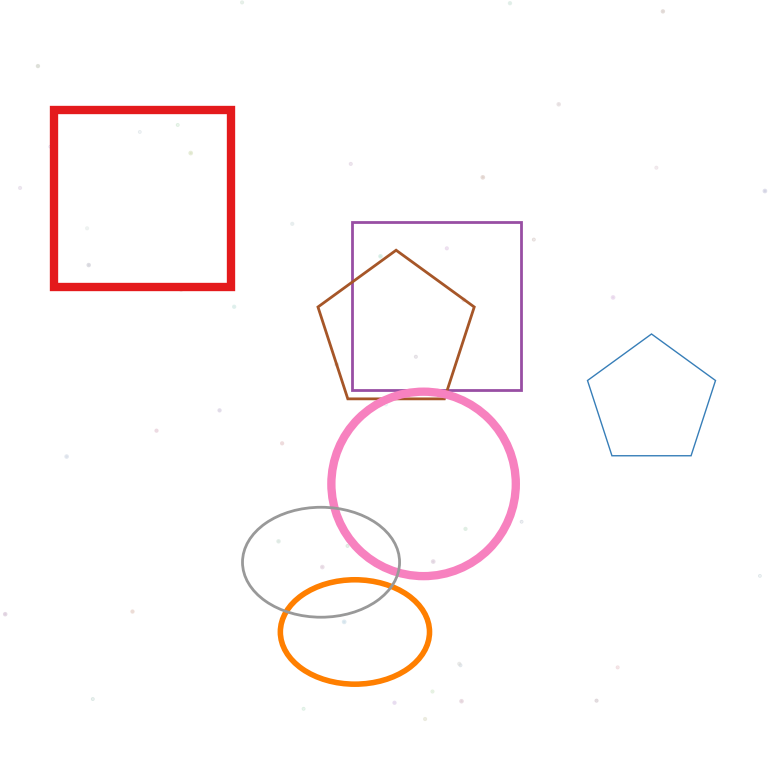[{"shape": "square", "thickness": 3, "radius": 0.58, "center": [0.185, 0.742]}, {"shape": "pentagon", "thickness": 0.5, "radius": 0.44, "center": [0.846, 0.479]}, {"shape": "square", "thickness": 1, "radius": 0.55, "center": [0.567, 0.602]}, {"shape": "oval", "thickness": 2, "radius": 0.48, "center": [0.461, 0.179]}, {"shape": "pentagon", "thickness": 1, "radius": 0.53, "center": [0.514, 0.568]}, {"shape": "circle", "thickness": 3, "radius": 0.6, "center": [0.55, 0.372]}, {"shape": "oval", "thickness": 1, "radius": 0.51, "center": [0.417, 0.27]}]